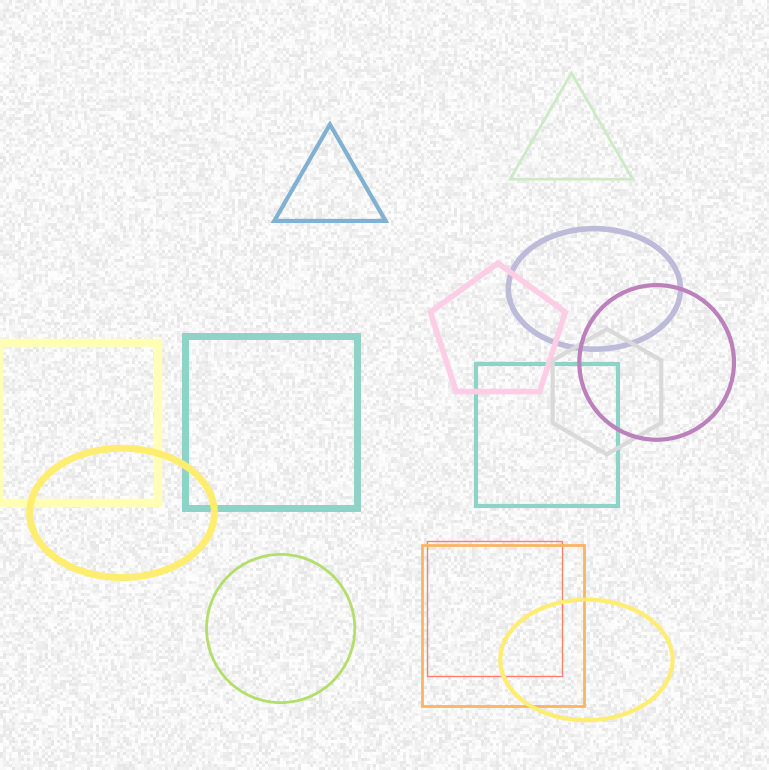[{"shape": "square", "thickness": 1.5, "radius": 0.46, "center": [0.71, 0.435]}, {"shape": "square", "thickness": 2.5, "radius": 0.56, "center": [0.352, 0.452]}, {"shape": "square", "thickness": 3, "radius": 0.52, "center": [0.102, 0.451]}, {"shape": "oval", "thickness": 2, "radius": 0.56, "center": [0.772, 0.625]}, {"shape": "square", "thickness": 0.5, "radius": 0.44, "center": [0.642, 0.209]}, {"shape": "triangle", "thickness": 1.5, "radius": 0.42, "center": [0.428, 0.755]}, {"shape": "square", "thickness": 1, "radius": 0.53, "center": [0.653, 0.188]}, {"shape": "circle", "thickness": 1, "radius": 0.48, "center": [0.365, 0.184]}, {"shape": "pentagon", "thickness": 2, "radius": 0.46, "center": [0.647, 0.566]}, {"shape": "hexagon", "thickness": 1.5, "radius": 0.41, "center": [0.788, 0.491]}, {"shape": "circle", "thickness": 1.5, "radius": 0.5, "center": [0.853, 0.529]}, {"shape": "triangle", "thickness": 1, "radius": 0.46, "center": [0.742, 0.813]}, {"shape": "oval", "thickness": 2.5, "radius": 0.6, "center": [0.158, 0.334]}, {"shape": "oval", "thickness": 1.5, "radius": 0.56, "center": [0.762, 0.143]}]